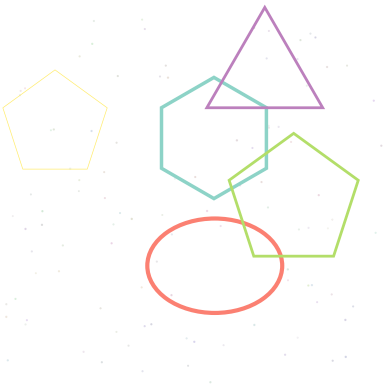[{"shape": "hexagon", "thickness": 2.5, "radius": 0.79, "center": [0.556, 0.642]}, {"shape": "oval", "thickness": 3, "radius": 0.88, "center": [0.558, 0.31]}, {"shape": "pentagon", "thickness": 2, "radius": 0.88, "center": [0.763, 0.477]}, {"shape": "triangle", "thickness": 2, "radius": 0.87, "center": [0.688, 0.807]}, {"shape": "pentagon", "thickness": 0.5, "radius": 0.71, "center": [0.143, 0.676]}]